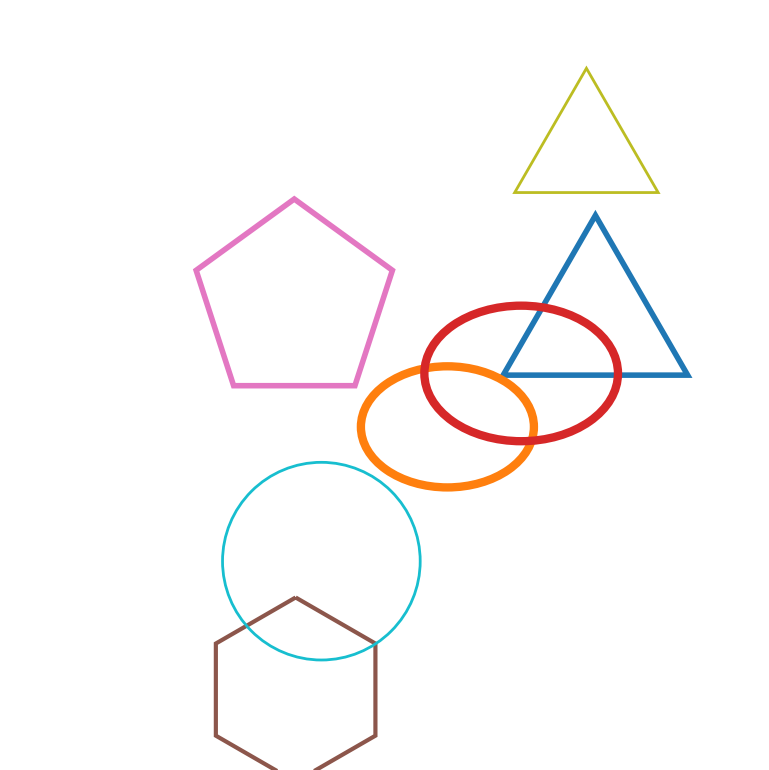[{"shape": "triangle", "thickness": 2, "radius": 0.69, "center": [0.773, 0.582]}, {"shape": "oval", "thickness": 3, "radius": 0.56, "center": [0.581, 0.446]}, {"shape": "oval", "thickness": 3, "radius": 0.63, "center": [0.677, 0.515]}, {"shape": "hexagon", "thickness": 1.5, "radius": 0.6, "center": [0.384, 0.104]}, {"shape": "pentagon", "thickness": 2, "radius": 0.67, "center": [0.382, 0.608]}, {"shape": "triangle", "thickness": 1, "radius": 0.54, "center": [0.762, 0.804]}, {"shape": "circle", "thickness": 1, "radius": 0.64, "center": [0.417, 0.271]}]